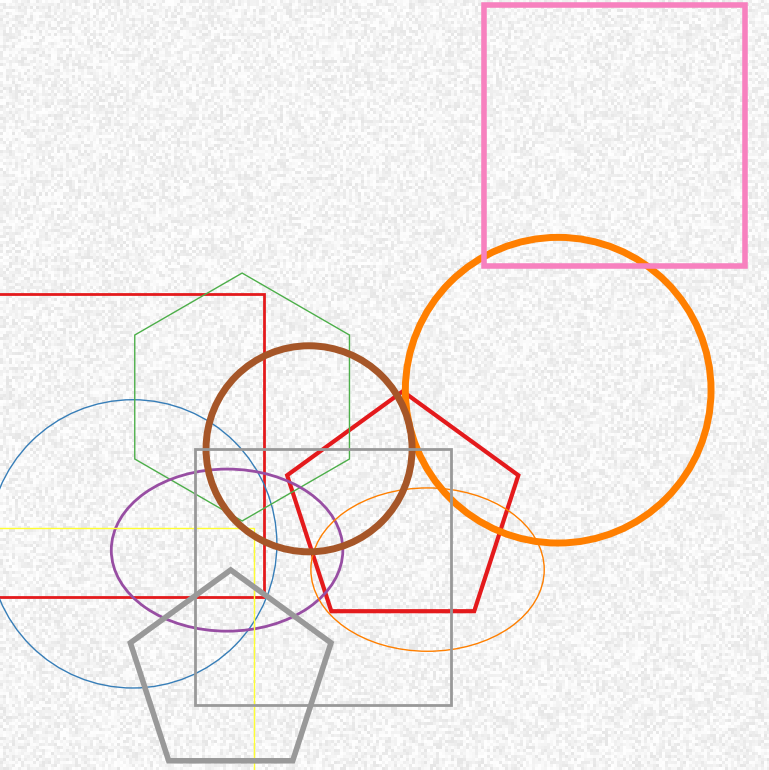[{"shape": "square", "thickness": 1, "radius": 0.99, "center": [0.145, 0.421]}, {"shape": "pentagon", "thickness": 1.5, "radius": 0.79, "center": [0.523, 0.334]}, {"shape": "circle", "thickness": 0.5, "radius": 0.94, "center": [0.172, 0.294]}, {"shape": "hexagon", "thickness": 0.5, "radius": 0.8, "center": [0.314, 0.484]}, {"shape": "oval", "thickness": 1, "radius": 0.75, "center": [0.295, 0.286]}, {"shape": "circle", "thickness": 2.5, "radius": 0.99, "center": [0.725, 0.493]}, {"shape": "oval", "thickness": 0.5, "radius": 0.76, "center": [0.555, 0.26]}, {"shape": "square", "thickness": 0.5, "radius": 0.93, "center": [0.143, 0.127]}, {"shape": "circle", "thickness": 2.5, "radius": 0.67, "center": [0.401, 0.417]}, {"shape": "square", "thickness": 2, "radius": 0.85, "center": [0.798, 0.824]}, {"shape": "pentagon", "thickness": 2, "radius": 0.68, "center": [0.3, 0.123]}, {"shape": "square", "thickness": 1, "radius": 0.83, "center": [0.42, 0.251]}]